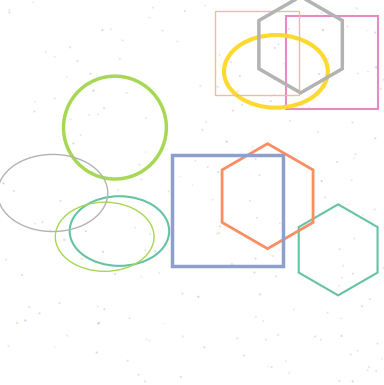[{"shape": "oval", "thickness": 1.5, "radius": 0.65, "center": [0.31, 0.4]}, {"shape": "hexagon", "thickness": 1.5, "radius": 0.59, "center": [0.878, 0.351]}, {"shape": "hexagon", "thickness": 2, "radius": 0.68, "center": [0.695, 0.49]}, {"shape": "square", "thickness": 2.5, "radius": 0.72, "center": [0.591, 0.454]}, {"shape": "square", "thickness": 1.5, "radius": 0.6, "center": [0.862, 0.837]}, {"shape": "oval", "thickness": 1, "radius": 0.64, "center": [0.272, 0.385]}, {"shape": "circle", "thickness": 2.5, "radius": 0.67, "center": [0.299, 0.669]}, {"shape": "oval", "thickness": 3, "radius": 0.67, "center": [0.717, 0.815]}, {"shape": "square", "thickness": 1, "radius": 0.55, "center": [0.667, 0.862]}, {"shape": "hexagon", "thickness": 2.5, "radius": 0.63, "center": [0.781, 0.884]}, {"shape": "oval", "thickness": 1, "radius": 0.72, "center": [0.137, 0.499]}]